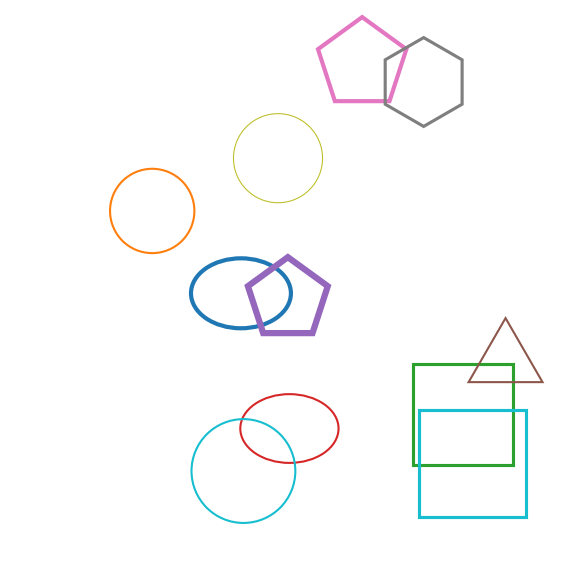[{"shape": "oval", "thickness": 2, "radius": 0.43, "center": [0.417, 0.491]}, {"shape": "circle", "thickness": 1, "radius": 0.37, "center": [0.264, 0.634]}, {"shape": "square", "thickness": 1.5, "radius": 0.44, "center": [0.802, 0.282]}, {"shape": "oval", "thickness": 1, "radius": 0.43, "center": [0.501, 0.257]}, {"shape": "pentagon", "thickness": 3, "radius": 0.36, "center": [0.498, 0.481]}, {"shape": "triangle", "thickness": 1, "radius": 0.37, "center": [0.875, 0.374]}, {"shape": "pentagon", "thickness": 2, "radius": 0.4, "center": [0.627, 0.889]}, {"shape": "hexagon", "thickness": 1.5, "radius": 0.38, "center": [0.734, 0.857]}, {"shape": "circle", "thickness": 0.5, "radius": 0.39, "center": [0.481, 0.725]}, {"shape": "square", "thickness": 1.5, "radius": 0.46, "center": [0.818, 0.197]}, {"shape": "circle", "thickness": 1, "radius": 0.45, "center": [0.422, 0.183]}]